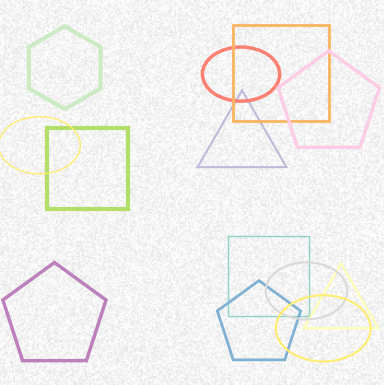[{"shape": "square", "thickness": 1, "radius": 0.52, "center": [0.698, 0.283]}, {"shape": "triangle", "thickness": 1.5, "radius": 0.56, "center": [0.886, 0.203]}, {"shape": "triangle", "thickness": 1.5, "radius": 0.67, "center": [0.629, 0.633]}, {"shape": "oval", "thickness": 2.5, "radius": 0.5, "center": [0.626, 0.808]}, {"shape": "pentagon", "thickness": 2, "radius": 0.57, "center": [0.673, 0.157]}, {"shape": "square", "thickness": 2, "radius": 0.63, "center": [0.729, 0.811]}, {"shape": "square", "thickness": 3, "radius": 0.53, "center": [0.227, 0.563]}, {"shape": "pentagon", "thickness": 2.5, "radius": 0.69, "center": [0.854, 0.729]}, {"shape": "oval", "thickness": 1.5, "radius": 0.53, "center": [0.796, 0.245]}, {"shape": "pentagon", "thickness": 2.5, "radius": 0.7, "center": [0.141, 0.177]}, {"shape": "hexagon", "thickness": 3, "radius": 0.54, "center": [0.168, 0.824]}, {"shape": "oval", "thickness": 1.5, "radius": 0.62, "center": [0.84, 0.147]}, {"shape": "oval", "thickness": 1, "radius": 0.53, "center": [0.102, 0.623]}]